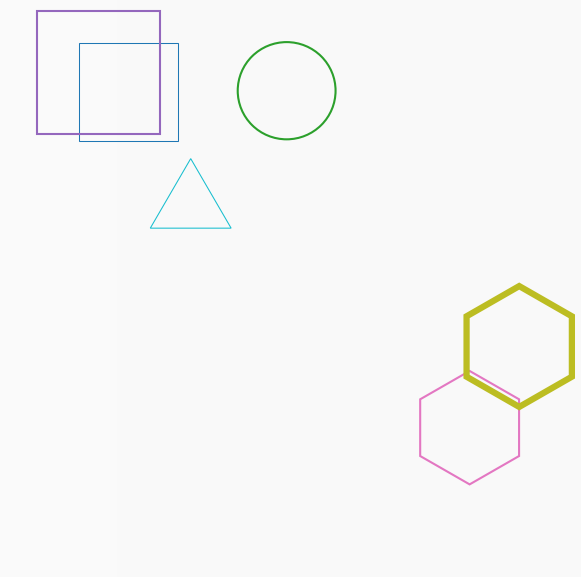[{"shape": "square", "thickness": 0.5, "radius": 0.42, "center": [0.221, 0.84]}, {"shape": "circle", "thickness": 1, "radius": 0.42, "center": [0.493, 0.842]}, {"shape": "square", "thickness": 1, "radius": 0.53, "center": [0.169, 0.874]}, {"shape": "hexagon", "thickness": 1, "radius": 0.49, "center": [0.808, 0.259]}, {"shape": "hexagon", "thickness": 3, "radius": 0.52, "center": [0.893, 0.399]}, {"shape": "triangle", "thickness": 0.5, "radius": 0.4, "center": [0.328, 0.644]}]